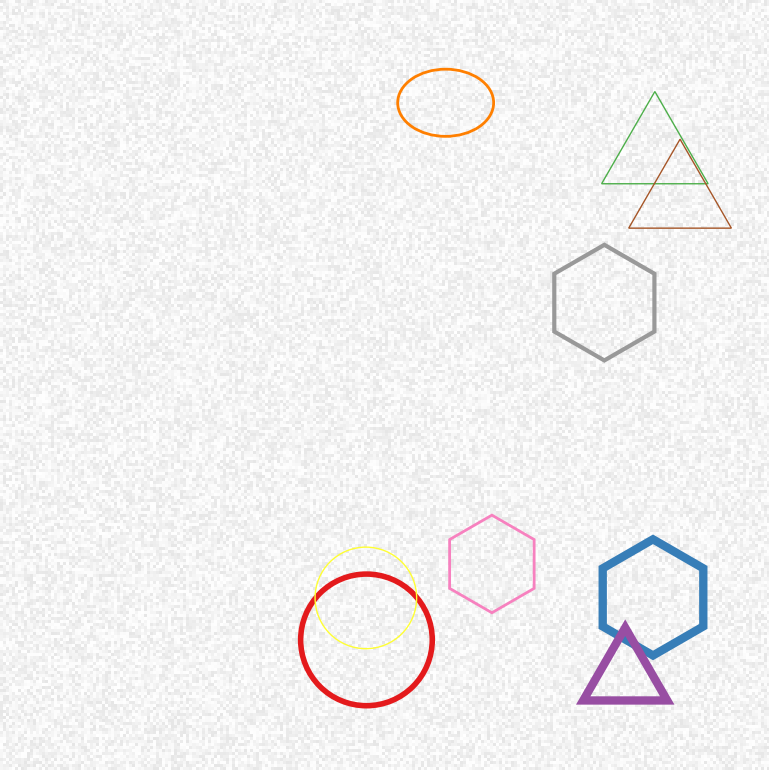[{"shape": "circle", "thickness": 2, "radius": 0.43, "center": [0.476, 0.169]}, {"shape": "hexagon", "thickness": 3, "radius": 0.38, "center": [0.848, 0.224]}, {"shape": "triangle", "thickness": 0.5, "radius": 0.4, "center": [0.85, 0.801]}, {"shape": "triangle", "thickness": 3, "radius": 0.32, "center": [0.812, 0.122]}, {"shape": "oval", "thickness": 1, "radius": 0.31, "center": [0.579, 0.867]}, {"shape": "circle", "thickness": 0.5, "radius": 0.33, "center": [0.475, 0.224]}, {"shape": "triangle", "thickness": 0.5, "radius": 0.38, "center": [0.883, 0.742]}, {"shape": "hexagon", "thickness": 1, "radius": 0.32, "center": [0.639, 0.268]}, {"shape": "hexagon", "thickness": 1.5, "radius": 0.38, "center": [0.785, 0.607]}]